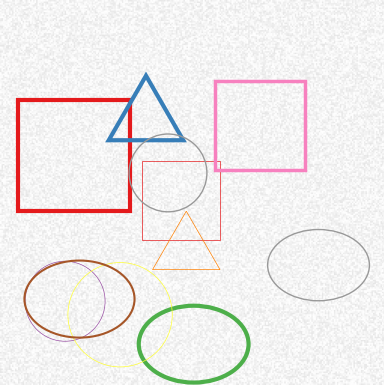[{"shape": "square", "thickness": 0.5, "radius": 0.51, "center": [0.47, 0.48]}, {"shape": "square", "thickness": 3, "radius": 0.72, "center": [0.192, 0.596]}, {"shape": "triangle", "thickness": 3, "radius": 0.56, "center": [0.379, 0.692]}, {"shape": "oval", "thickness": 3, "radius": 0.71, "center": [0.503, 0.106]}, {"shape": "circle", "thickness": 0.5, "radius": 0.52, "center": [0.169, 0.218]}, {"shape": "triangle", "thickness": 0.5, "radius": 0.51, "center": [0.484, 0.35]}, {"shape": "circle", "thickness": 0.5, "radius": 0.68, "center": [0.312, 0.183]}, {"shape": "oval", "thickness": 1.5, "radius": 0.71, "center": [0.206, 0.223]}, {"shape": "square", "thickness": 2.5, "radius": 0.58, "center": [0.675, 0.674]}, {"shape": "circle", "thickness": 1, "radius": 0.51, "center": [0.436, 0.551]}, {"shape": "oval", "thickness": 1, "radius": 0.66, "center": [0.827, 0.311]}]